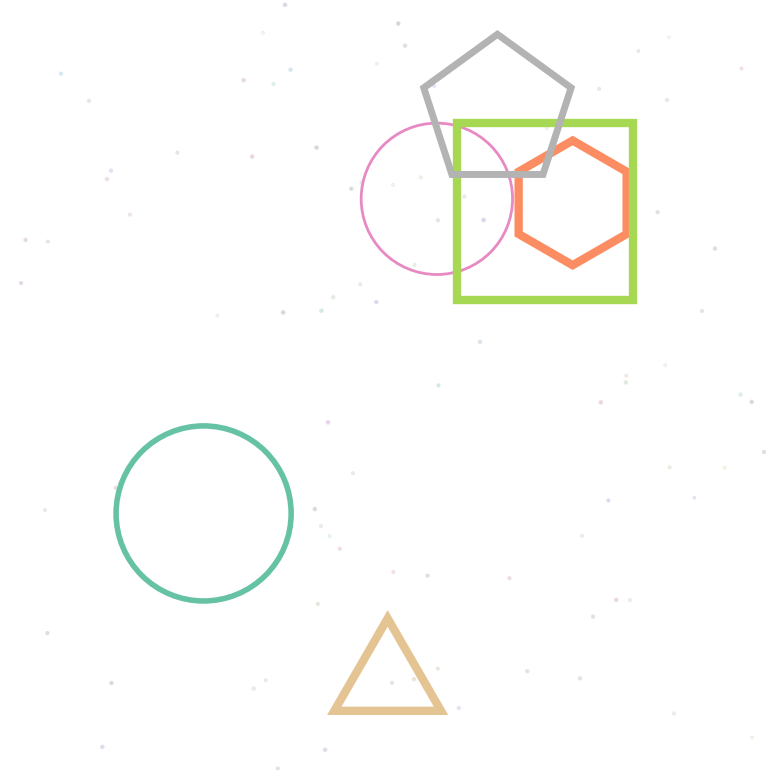[{"shape": "circle", "thickness": 2, "radius": 0.57, "center": [0.264, 0.333]}, {"shape": "hexagon", "thickness": 3, "radius": 0.4, "center": [0.744, 0.737]}, {"shape": "circle", "thickness": 1, "radius": 0.49, "center": [0.567, 0.742]}, {"shape": "square", "thickness": 3, "radius": 0.57, "center": [0.708, 0.725]}, {"shape": "triangle", "thickness": 3, "radius": 0.4, "center": [0.503, 0.117]}, {"shape": "pentagon", "thickness": 2.5, "radius": 0.5, "center": [0.646, 0.855]}]